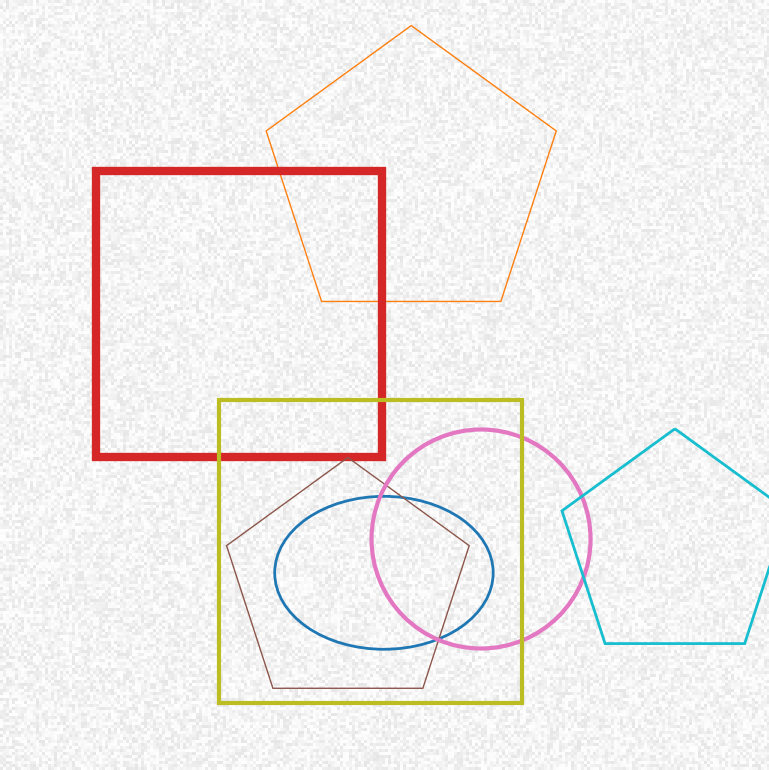[{"shape": "oval", "thickness": 1, "radius": 0.71, "center": [0.499, 0.256]}, {"shape": "pentagon", "thickness": 0.5, "radius": 0.99, "center": [0.534, 0.769]}, {"shape": "square", "thickness": 3, "radius": 0.93, "center": [0.31, 0.593]}, {"shape": "pentagon", "thickness": 0.5, "radius": 0.83, "center": [0.452, 0.24]}, {"shape": "circle", "thickness": 1.5, "radius": 0.71, "center": [0.625, 0.3]}, {"shape": "square", "thickness": 1.5, "radius": 0.99, "center": [0.481, 0.284]}, {"shape": "pentagon", "thickness": 1, "radius": 0.77, "center": [0.876, 0.289]}]